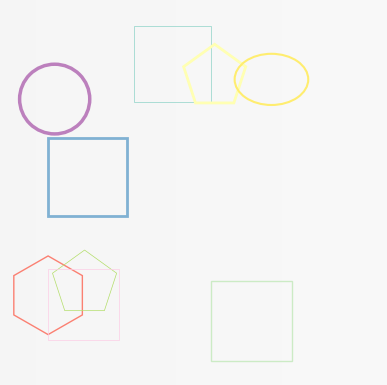[{"shape": "square", "thickness": 0.5, "radius": 0.49, "center": [0.445, 0.833]}, {"shape": "pentagon", "thickness": 2, "radius": 0.42, "center": [0.554, 0.801]}, {"shape": "hexagon", "thickness": 1, "radius": 0.51, "center": [0.124, 0.233]}, {"shape": "square", "thickness": 2, "radius": 0.51, "center": [0.227, 0.54]}, {"shape": "pentagon", "thickness": 0.5, "radius": 0.43, "center": [0.218, 0.263]}, {"shape": "square", "thickness": 0.5, "radius": 0.46, "center": [0.214, 0.209]}, {"shape": "circle", "thickness": 2.5, "radius": 0.45, "center": [0.141, 0.743]}, {"shape": "square", "thickness": 1, "radius": 0.52, "center": [0.649, 0.167]}, {"shape": "oval", "thickness": 1.5, "radius": 0.47, "center": [0.701, 0.794]}]